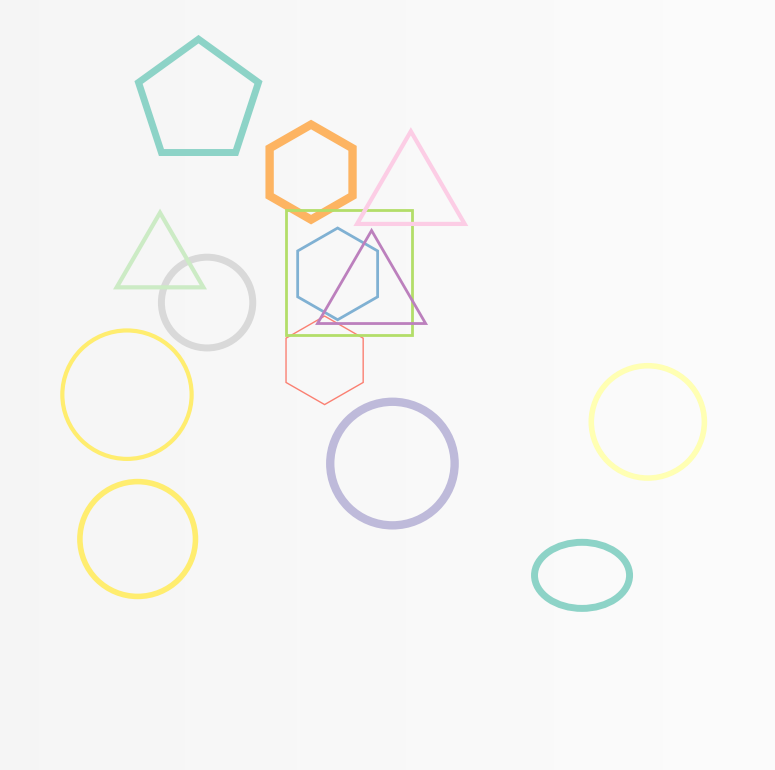[{"shape": "oval", "thickness": 2.5, "radius": 0.31, "center": [0.751, 0.253]}, {"shape": "pentagon", "thickness": 2.5, "radius": 0.41, "center": [0.256, 0.868]}, {"shape": "circle", "thickness": 2, "radius": 0.36, "center": [0.836, 0.452]}, {"shape": "circle", "thickness": 3, "radius": 0.4, "center": [0.506, 0.398]}, {"shape": "hexagon", "thickness": 0.5, "radius": 0.29, "center": [0.419, 0.532]}, {"shape": "hexagon", "thickness": 1, "radius": 0.3, "center": [0.436, 0.644]}, {"shape": "hexagon", "thickness": 3, "radius": 0.31, "center": [0.401, 0.777]}, {"shape": "square", "thickness": 1, "radius": 0.41, "center": [0.451, 0.646]}, {"shape": "triangle", "thickness": 1.5, "radius": 0.4, "center": [0.53, 0.749]}, {"shape": "circle", "thickness": 2.5, "radius": 0.29, "center": [0.267, 0.607]}, {"shape": "triangle", "thickness": 1, "radius": 0.4, "center": [0.479, 0.62]}, {"shape": "triangle", "thickness": 1.5, "radius": 0.32, "center": [0.206, 0.659]}, {"shape": "circle", "thickness": 2, "radius": 0.37, "center": [0.178, 0.3]}, {"shape": "circle", "thickness": 1.5, "radius": 0.42, "center": [0.164, 0.487]}]